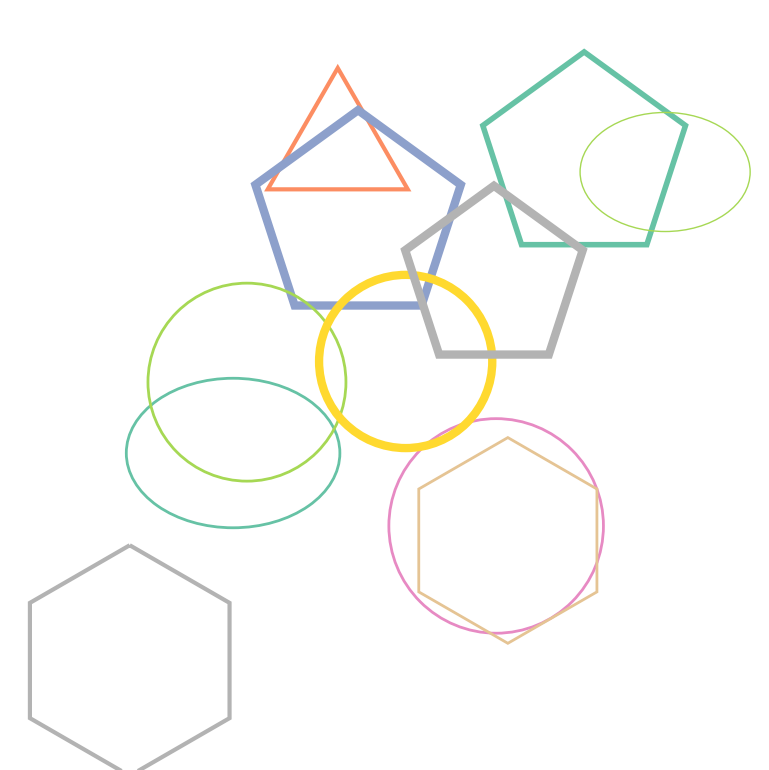[{"shape": "pentagon", "thickness": 2, "radius": 0.69, "center": [0.759, 0.794]}, {"shape": "oval", "thickness": 1, "radius": 0.69, "center": [0.303, 0.412]}, {"shape": "triangle", "thickness": 1.5, "radius": 0.53, "center": [0.439, 0.807]}, {"shape": "pentagon", "thickness": 3, "radius": 0.7, "center": [0.465, 0.717]}, {"shape": "circle", "thickness": 1, "radius": 0.7, "center": [0.644, 0.317]}, {"shape": "oval", "thickness": 0.5, "radius": 0.55, "center": [0.864, 0.777]}, {"shape": "circle", "thickness": 1, "radius": 0.64, "center": [0.321, 0.504]}, {"shape": "circle", "thickness": 3, "radius": 0.56, "center": [0.527, 0.531]}, {"shape": "hexagon", "thickness": 1, "radius": 0.67, "center": [0.66, 0.298]}, {"shape": "pentagon", "thickness": 3, "radius": 0.61, "center": [0.642, 0.638]}, {"shape": "hexagon", "thickness": 1.5, "radius": 0.75, "center": [0.168, 0.142]}]